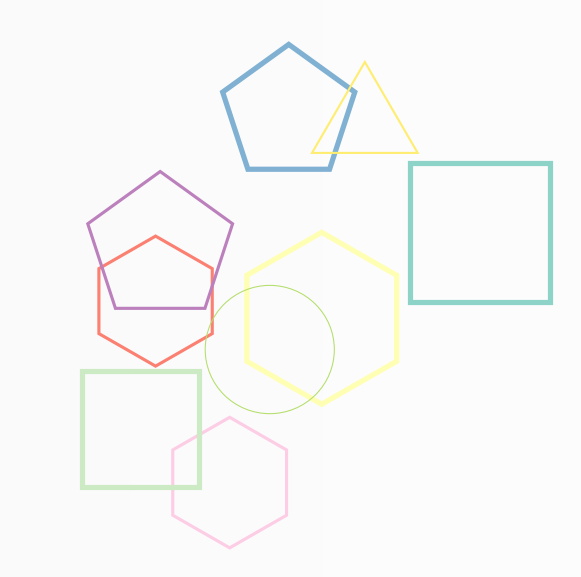[{"shape": "square", "thickness": 2.5, "radius": 0.6, "center": [0.826, 0.596]}, {"shape": "hexagon", "thickness": 2.5, "radius": 0.74, "center": [0.554, 0.448]}, {"shape": "hexagon", "thickness": 1.5, "radius": 0.56, "center": [0.268, 0.478]}, {"shape": "pentagon", "thickness": 2.5, "radius": 0.6, "center": [0.497, 0.803]}, {"shape": "circle", "thickness": 0.5, "radius": 0.56, "center": [0.464, 0.394]}, {"shape": "hexagon", "thickness": 1.5, "radius": 0.57, "center": [0.395, 0.163]}, {"shape": "pentagon", "thickness": 1.5, "radius": 0.65, "center": [0.276, 0.571]}, {"shape": "square", "thickness": 2.5, "radius": 0.5, "center": [0.242, 0.256]}, {"shape": "triangle", "thickness": 1, "radius": 0.52, "center": [0.628, 0.787]}]